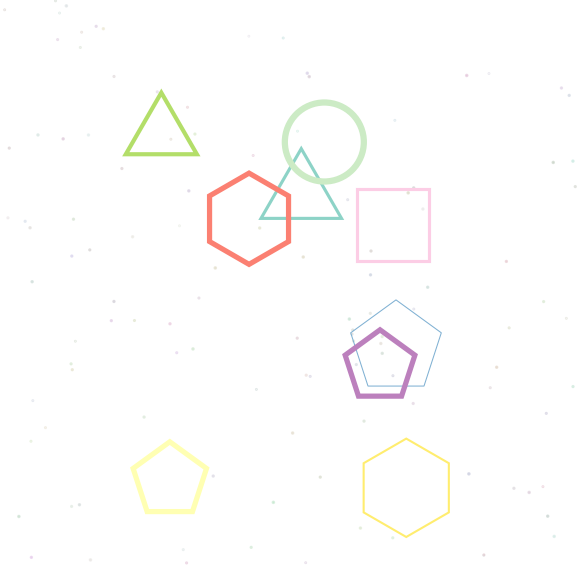[{"shape": "triangle", "thickness": 1.5, "radius": 0.4, "center": [0.522, 0.661]}, {"shape": "pentagon", "thickness": 2.5, "radius": 0.33, "center": [0.294, 0.167]}, {"shape": "hexagon", "thickness": 2.5, "radius": 0.39, "center": [0.431, 0.62]}, {"shape": "pentagon", "thickness": 0.5, "radius": 0.41, "center": [0.686, 0.397]}, {"shape": "triangle", "thickness": 2, "radius": 0.36, "center": [0.279, 0.768]}, {"shape": "square", "thickness": 1.5, "radius": 0.31, "center": [0.68, 0.61]}, {"shape": "pentagon", "thickness": 2.5, "radius": 0.32, "center": [0.658, 0.365]}, {"shape": "circle", "thickness": 3, "radius": 0.34, "center": [0.562, 0.753]}, {"shape": "hexagon", "thickness": 1, "radius": 0.43, "center": [0.703, 0.154]}]